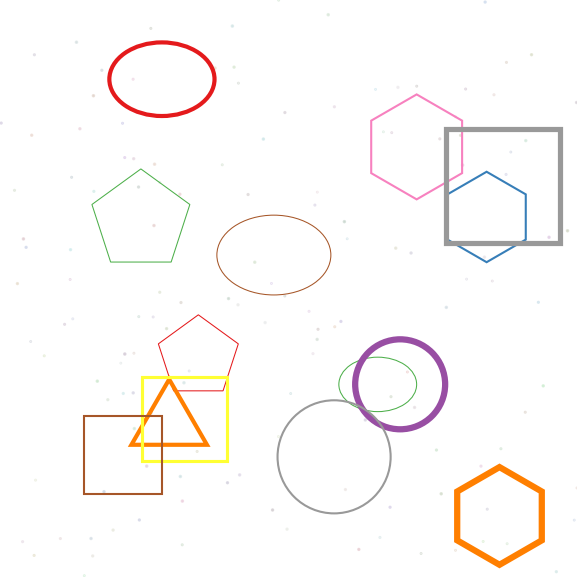[{"shape": "pentagon", "thickness": 0.5, "radius": 0.36, "center": [0.343, 0.381]}, {"shape": "oval", "thickness": 2, "radius": 0.46, "center": [0.28, 0.862]}, {"shape": "hexagon", "thickness": 1, "radius": 0.39, "center": [0.843, 0.623]}, {"shape": "oval", "thickness": 0.5, "radius": 0.34, "center": [0.654, 0.334]}, {"shape": "pentagon", "thickness": 0.5, "radius": 0.45, "center": [0.244, 0.617]}, {"shape": "circle", "thickness": 3, "radius": 0.39, "center": [0.693, 0.334]}, {"shape": "triangle", "thickness": 2, "radius": 0.38, "center": [0.293, 0.267]}, {"shape": "hexagon", "thickness": 3, "radius": 0.42, "center": [0.865, 0.106]}, {"shape": "square", "thickness": 1.5, "radius": 0.37, "center": [0.32, 0.273]}, {"shape": "square", "thickness": 1, "radius": 0.34, "center": [0.214, 0.211]}, {"shape": "oval", "thickness": 0.5, "radius": 0.49, "center": [0.474, 0.557]}, {"shape": "hexagon", "thickness": 1, "radius": 0.45, "center": [0.721, 0.745]}, {"shape": "circle", "thickness": 1, "radius": 0.49, "center": [0.579, 0.208]}, {"shape": "square", "thickness": 2.5, "radius": 0.5, "center": [0.871, 0.677]}]